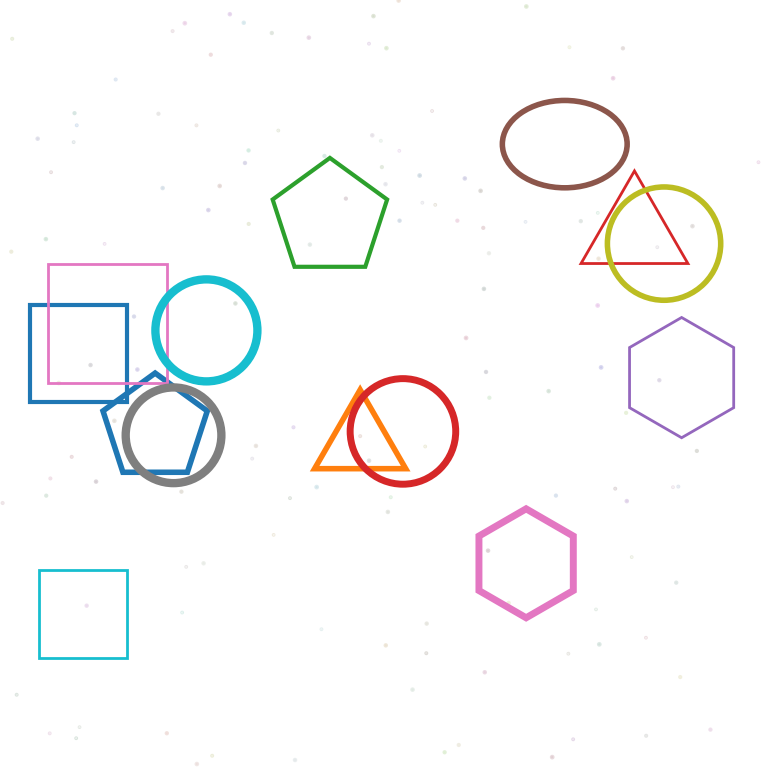[{"shape": "pentagon", "thickness": 2, "radius": 0.36, "center": [0.201, 0.444]}, {"shape": "square", "thickness": 1.5, "radius": 0.31, "center": [0.102, 0.541]}, {"shape": "triangle", "thickness": 2, "radius": 0.34, "center": [0.468, 0.425]}, {"shape": "pentagon", "thickness": 1.5, "radius": 0.39, "center": [0.428, 0.717]}, {"shape": "circle", "thickness": 2.5, "radius": 0.34, "center": [0.523, 0.44]}, {"shape": "triangle", "thickness": 1, "radius": 0.4, "center": [0.824, 0.698]}, {"shape": "hexagon", "thickness": 1, "radius": 0.39, "center": [0.885, 0.51]}, {"shape": "oval", "thickness": 2, "radius": 0.41, "center": [0.733, 0.813]}, {"shape": "square", "thickness": 1, "radius": 0.39, "center": [0.14, 0.58]}, {"shape": "hexagon", "thickness": 2.5, "radius": 0.35, "center": [0.683, 0.268]}, {"shape": "circle", "thickness": 3, "radius": 0.31, "center": [0.225, 0.435]}, {"shape": "circle", "thickness": 2, "radius": 0.37, "center": [0.862, 0.684]}, {"shape": "circle", "thickness": 3, "radius": 0.33, "center": [0.268, 0.571]}, {"shape": "square", "thickness": 1, "radius": 0.29, "center": [0.108, 0.203]}]